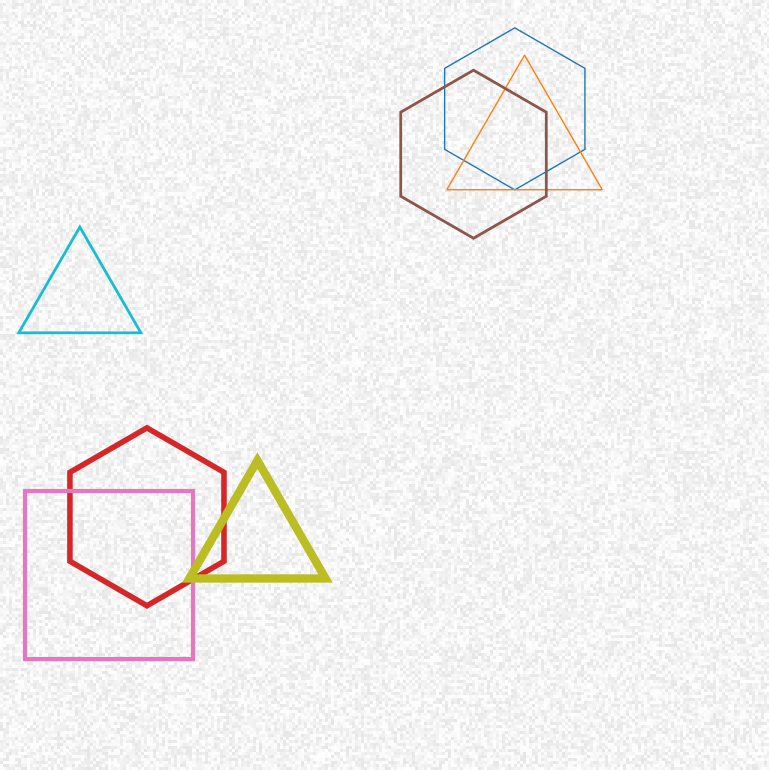[{"shape": "hexagon", "thickness": 0.5, "radius": 0.53, "center": [0.669, 0.859]}, {"shape": "triangle", "thickness": 0.5, "radius": 0.58, "center": [0.681, 0.812]}, {"shape": "hexagon", "thickness": 2, "radius": 0.58, "center": [0.191, 0.329]}, {"shape": "hexagon", "thickness": 1, "radius": 0.55, "center": [0.615, 0.8]}, {"shape": "square", "thickness": 1.5, "radius": 0.55, "center": [0.141, 0.253]}, {"shape": "triangle", "thickness": 3, "radius": 0.51, "center": [0.334, 0.3]}, {"shape": "triangle", "thickness": 1, "radius": 0.46, "center": [0.104, 0.614]}]